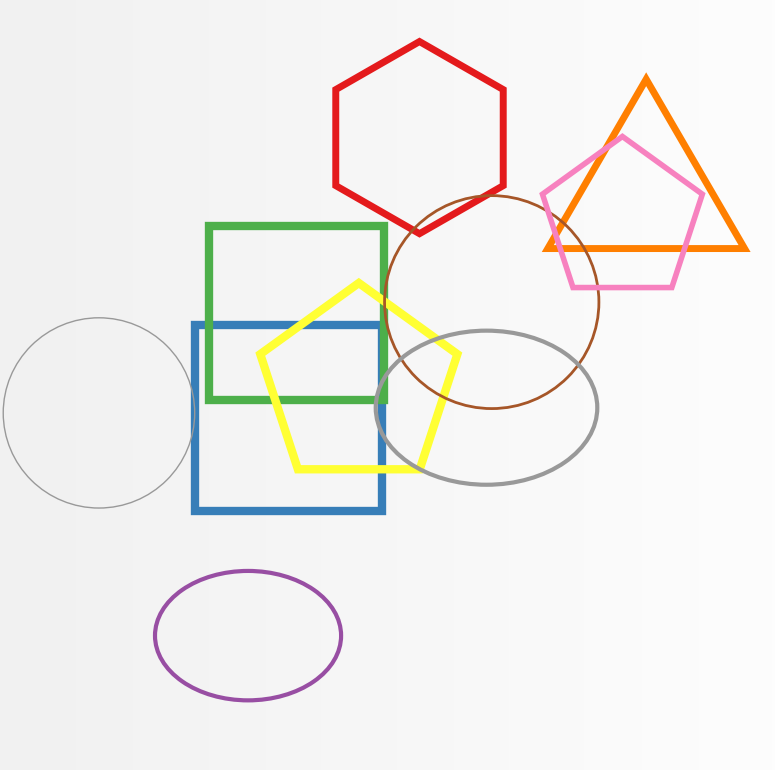[{"shape": "hexagon", "thickness": 2.5, "radius": 0.62, "center": [0.541, 0.821]}, {"shape": "square", "thickness": 3, "radius": 0.6, "center": [0.372, 0.457]}, {"shape": "square", "thickness": 3, "radius": 0.57, "center": [0.382, 0.593]}, {"shape": "oval", "thickness": 1.5, "radius": 0.6, "center": [0.32, 0.174]}, {"shape": "triangle", "thickness": 2.5, "radius": 0.73, "center": [0.834, 0.751]}, {"shape": "pentagon", "thickness": 3, "radius": 0.67, "center": [0.463, 0.499]}, {"shape": "circle", "thickness": 1, "radius": 0.69, "center": [0.634, 0.608]}, {"shape": "pentagon", "thickness": 2, "radius": 0.54, "center": [0.803, 0.714]}, {"shape": "circle", "thickness": 0.5, "radius": 0.62, "center": [0.128, 0.464]}, {"shape": "oval", "thickness": 1.5, "radius": 0.71, "center": [0.628, 0.471]}]